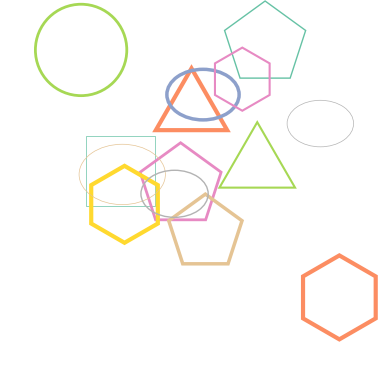[{"shape": "pentagon", "thickness": 1, "radius": 0.55, "center": [0.689, 0.887]}, {"shape": "square", "thickness": 0.5, "radius": 0.45, "center": [0.313, 0.556]}, {"shape": "hexagon", "thickness": 3, "radius": 0.54, "center": [0.881, 0.228]}, {"shape": "triangle", "thickness": 3, "radius": 0.54, "center": [0.497, 0.715]}, {"shape": "oval", "thickness": 2.5, "radius": 0.47, "center": [0.527, 0.754]}, {"shape": "pentagon", "thickness": 2, "radius": 0.55, "center": [0.469, 0.519]}, {"shape": "hexagon", "thickness": 1.5, "radius": 0.41, "center": [0.629, 0.794]}, {"shape": "circle", "thickness": 2, "radius": 0.59, "center": [0.211, 0.87]}, {"shape": "triangle", "thickness": 1.5, "radius": 0.57, "center": [0.668, 0.569]}, {"shape": "hexagon", "thickness": 3, "radius": 0.5, "center": [0.323, 0.469]}, {"shape": "oval", "thickness": 0.5, "radius": 0.56, "center": [0.317, 0.547]}, {"shape": "pentagon", "thickness": 2.5, "radius": 0.5, "center": [0.533, 0.396]}, {"shape": "oval", "thickness": 1, "radius": 0.44, "center": [0.453, 0.497]}, {"shape": "oval", "thickness": 0.5, "radius": 0.43, "center": [0.832, 0.679]}]